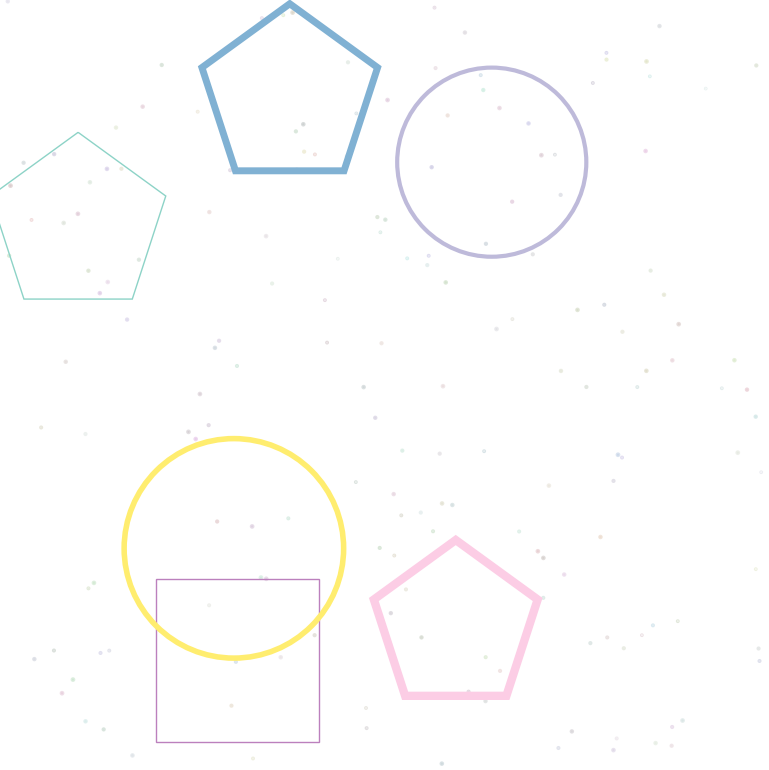[{"shape": "pentagon", "thickness": 0.5, "radius": 0.6, "center": [0.101, 0.708]}, {"shape": "circle", "thickness": 1.5, "radius": 0.61, "center": [0.639, 0.789]}, {"shape": "pentagon", "thickness": 2.5, "radius": 0.6, "center": [0.376, 0.875]}, {"shape": "pentagon", "thickness": 3, "radius": 0.56, "center": [0.592, 0.187]}, {"shape": "square", "thickness": 0.5, "radius": 0.53, "center": [0.309, 0.142]}, {"shape": "circle", "thickness": 2, "radius": 0.71, "center": [0.304, 0.288]}]